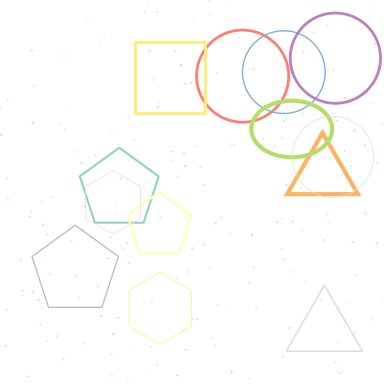[{"shape": "pentagon", "thickness": 1.5, "radius": 0.54, "center": [0.31, 0.509]}, {"shape": "pentagon", "thickness": 1.5, "radius": 0.44, "center": [0.414, 0.414]}, {"shape": "pentagon", "thickness": 1, "radius": 0.59, "center": [0.195, 0.297]}, {"shape": "circle", "thickness": 2, "radius": 0.6, "center": [0.63, 0.802]}, {"shape": "circle", "thickness": 1, "radius": 0.54, "center": [0.737, 0.813]}, {"shape": "triangle", "thickness": 3, "radius": 0.53, "center": [0.838, 0.549]}, {"shape": "oval", "thickness": 3, "radius": 0.53, "center": [0.758, 0.665]}, {"shape": "hexagon", "thickness": 0.5, "radius": 0.41, "center": [0.293, 0.474]}, {"shape": "triangle", "thickness": 1, "radius": 0.57, "center": [0.843, 0.145]}, {"shape": "circle", "thickness": 2, "radius": 0.59, "center": [0.871, 0.849]}, {"shape": "circle", "thickness": 0.5, "radius": 0.53, "center": [0.865, 0.592]}, {"shape": "square", "thickness": 2, "radius": 0.46, "center": [0.441, 0.8]}, {"shape": "hexagon", "thickness": 0.5, "radius": 0.47, "center": [0.416, 0.199]}]